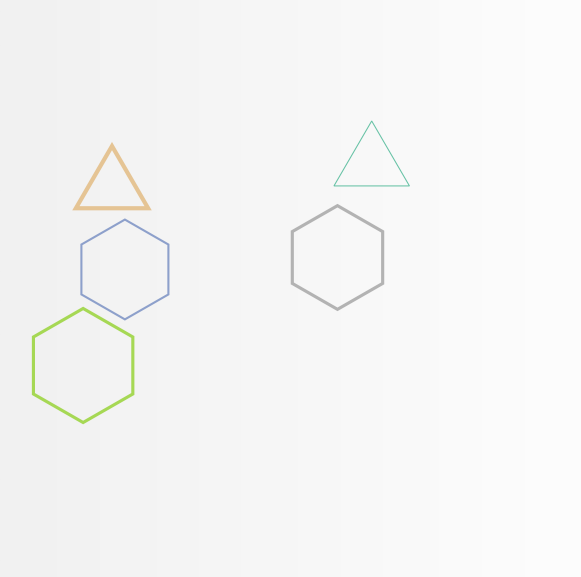[{"shape": "triangle", "thickness": 0.5, "radius": 0.37, "center": [0.639, 0.715]}, {"shape": "hexagon", "thickness": 1, "radius": 0.43, "center": [0.215, 0.533]}, {"shape": "hexagon", "thickness": 1.5, "radius": 0.49, "center": [0.143, 0.366]}, {"shape": "triangle", "thickness": 2, "radius": 0.36, "center": [0.193, 0.674]}, {"shape": "hexagon", "thickness": 1.5, "radius": 0.45, "center": [0.581, 0.553]}]